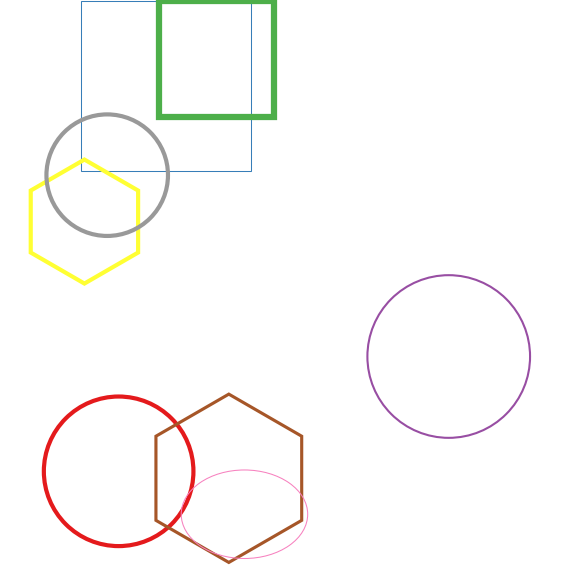[{"shape": "circle", "thickness": 2, "radius": 0.65, "center": [0.205, 0.183]}, {"shape": "square", "thickness": 0.5, "radius": 0.74, "center": [0.288, 0.85]}, {"shape": "square", "thickness": 3, "radius": 0.5, "center": [0.375, 0.897]}, {"shape": "circle", "thickness": 1, "radius": 0.7, "center": [0.777, 0.382]}, {"shape": "hexagon", "thickness": 2, "radius": 0.54, "center": [0.146, 0.615]}, {"shape": "hexagon", "thickness": 1.5, "radius": 0.73, "center": [0.396, 0.171]}, {"shape": "oval", "thickness": 0.5, "radius": 0.55, "center": [0.423, 0.109]}, {"shape": "circle", "thickness": 2, "radius": 0.53, "center": [0.186, 0.696]}]